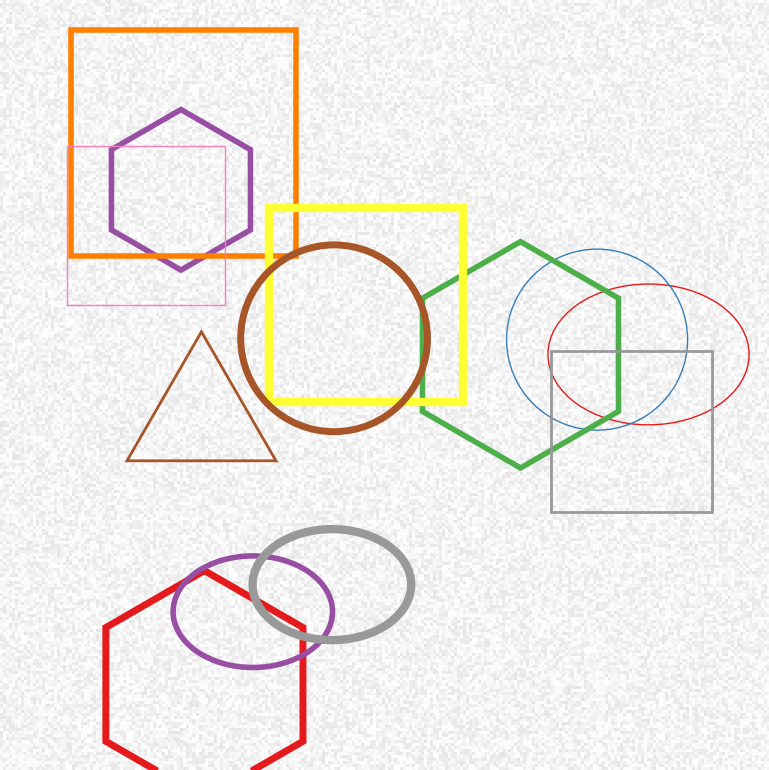[{"shape": "oval", "thickness": 0.5, "radius": 0.65, "center": [0.842, 0.54]}, {"shape": "hexagon", "thickness": 2.5, "radius": 0.74, "center": [0.265, 0.111]}, {"shape": "circle", "thickness": 0.5, "radius": 0.59, "center": [0.775, 0.559]}, {"shape": "hexagon", "thickness": 2, "radius": 0.73, "center": [0.676, 0.539]}, {"shape": "oval", "thickness": 2, "radius": 0.52, "center": [0.328, 0.206]}, {"shape": "hexagon", "thickness": 2, "radius": 0.52, "center": [0.235, 0.754]}, {"shape": "square", "thickness": 2, "radius": 0.73, "center": [0.239, 0.815]}, {"shape": "square", "thickness": 3, "radius": 0.63, "center": [0.475, 0.604]}, {"shape": "triangle", "thickness": 1, "radius": 0.56, "center": [0.262, 0.457]}, {"shape": "circle", "thickness": 2.5, "radius": 0.61, "center": [0.434, 0.561]}, {"shape": "square", "thickness": 0.5, "radius": 0.51, "center": [0.19, 0.707]}, {"shape": "square", "thickness": 1, "radius": 0.52, "center": [0.82, 0.439]}, {"shape": "oval", "thickness": 3, "radius": 0.51, "center": [0.431, 0.241]}]